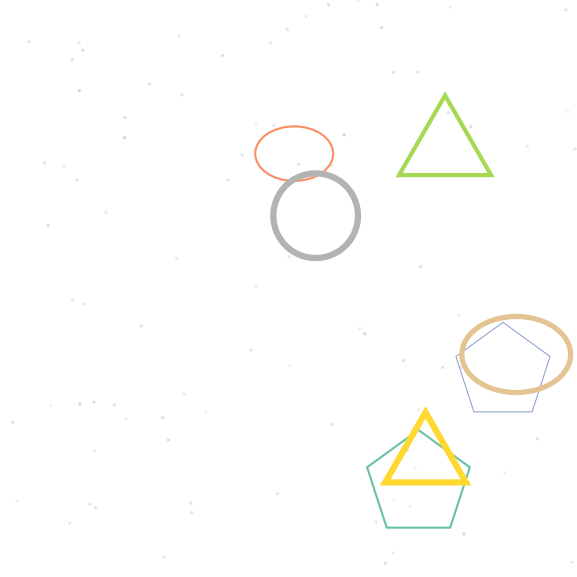[{"shape": "pentagon", "thickness": 1, "radius": 0.47, "center": [0.725, 0.161]}, {"shape": "oval", "thickness": 1, "radius": 0.34, "center": [0.509, 0.733]}, {"shape": "pentagon", "thickness": 0.5, "radius": 0.43, "center": [0.871, 0.355]}, {"shape": "triangle", "thickness": 2, "radius": 0.46, "center": [0.771, 0.742]}, {"shape": "triangle", "thickness": 3, "radius": 0.4, "center": [0.737, 0.204]}, {"shape": "oval", "thickness": 2.5, "radius": 0.47, "center": [0.894, 0.385]}, {"shape": "circle", "thickness": 3, "radius": 0.37, "center": [0.547, 0.626]}]